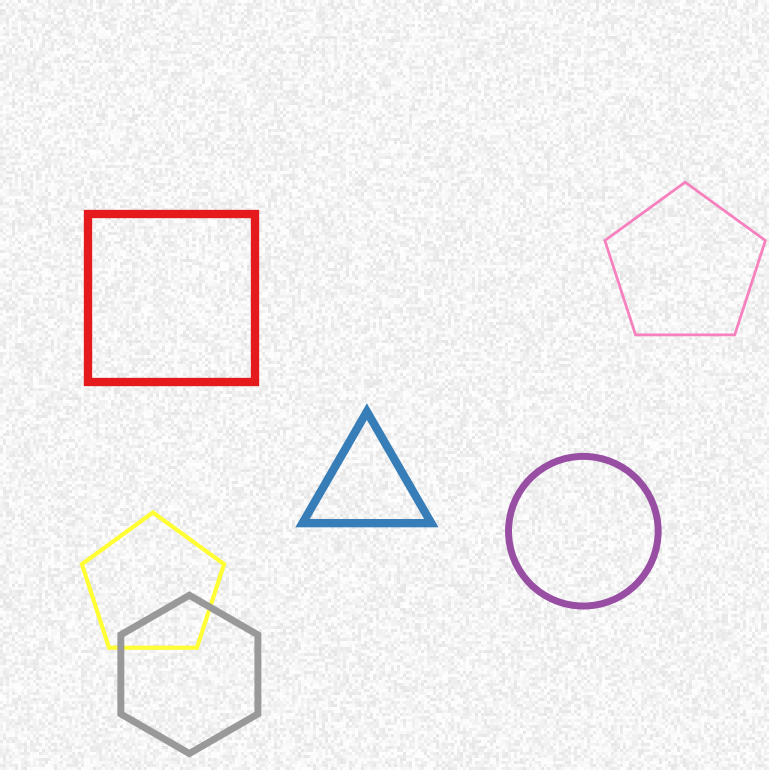[{"shape": "square", "thickness": 3, "radius": 0.54, "center": [0.223, 0.613]}, {"shape": "triangle", "thickness": 3, "radius": 0.48, "center": [0.476, 0.369]}, {"shape": "circle", "thickness": 2.5, "radius": 0.49, "center": [0.758, 0.31]}, {"shape": "pentagon", "thickness": 1.5, "radius": 0.49, "center": [0.199, 0.237]}, {"shape": "pentagon", "thickness": 1, "radius": 0.55, "center": [0.89, 0.654]}, {"shape": "hexagon", "thickness": 2.5, "radius": 0.51, "center": [0.246, 0.124]}]